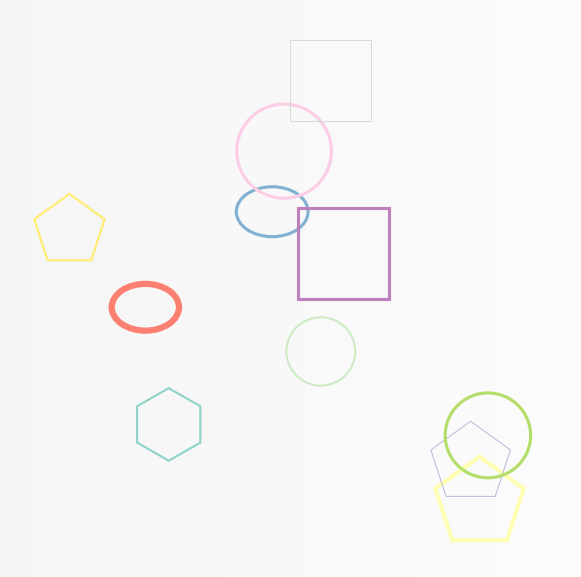[{"shape": "hexagon", "thickness": 1, "radius": 0.31, "center": [0.29, 0.264]}, {"shape": "pentagon", "thickness": 2, "radius": 0.4, "center": [0.825, 0.128]}, {"shape": "pentagon", "thickness": 0.5, "radius": 0.36, "center": [0.81, 0.198]}, {"shape": "oval", "thickness": 3, "radius": 0.29, "center": [0.25, 0.467]}, {"shape": "oval", "thickness": 1.5, "radius": 0.31, "center": [0.468, 0.633]}, {"shape": "circle", "thickness": 1.5, "radius": 0.37, "center": [0.839, 0.245]}, {"shape": "circle", "thickness": 1.5, "radius": 0.41, "center": [0.489, 0.737]}, {"shape": "square", "thickness": 0.5, "radius": 0.35, "center": [0.569, 0.859]}, {"shape": "square", "thickness": 1.5, "radius": 0.39, "center": [0.591, 0.56]}, {"shape": "circle", "thickness": 1, "radius": 0.3, "center": [0.552, 0.391]}, {"shape": "pentagon", "thickness": 1, "radius": 0.32, "center": [0.119, 0.6]}]